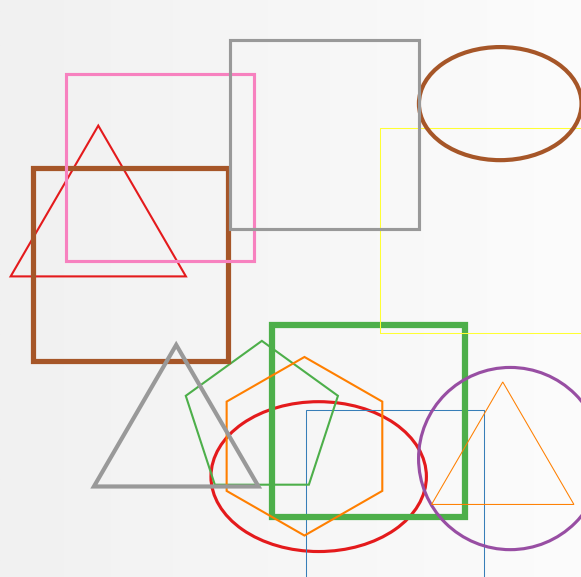[{"shape": "oval", "thickness": 1.5, "radius": 0.93, "center": [0.548, 0.174]}, {"shape": "triangle", "thickness": 1, "radius": 0.87, "center": [0.169, 0.608]}, {"shape": "square", "thickness": 0.5, "radius": 0.77, "center": [0.679, 0.135]}, {"shape": "square", "thickness": 3, "radius": 0.83, "center": [0.635, 0.27]}, {"shape": "pentagon", "thickness": 1, "radius": 0.69, "center": [0.451, 0.271]}, {"shape": "circle", "thickness": 1.5, "radius": 0.79, "center": [0.878, 0.205]}, {"shape": "triangle", "thickness": 0.5, "radius": 0.71, "center": [0.865, 0.196]}, {"shape": "hexagon", "thickness": 1, "radius": 0.77, "center": [0.524, 0.226]}, {"shape": "square", "thickness": 0.5, "radius": 0.88, "center": [0.83, 0.6]}, {"shape": "oval", "thickness": 2, "radius": 0.7, "center": [0.861, 0.82]}, {"shape": "square", "thickness": 2.5, "radius": 0.84, "center": [0.225, 0.541]}, {"shape": "square", "thickness": 1.5, "radius": 0.81, "center": [0.275, 0.709]}, {"shape": "triangle", "thickness": 2, "radius": 0.82, "center": [0.303, 0.238]}, {"shape": "square", "thickness": 1.5, "radius": 0.82, "center": [0.558, 0.766]}]